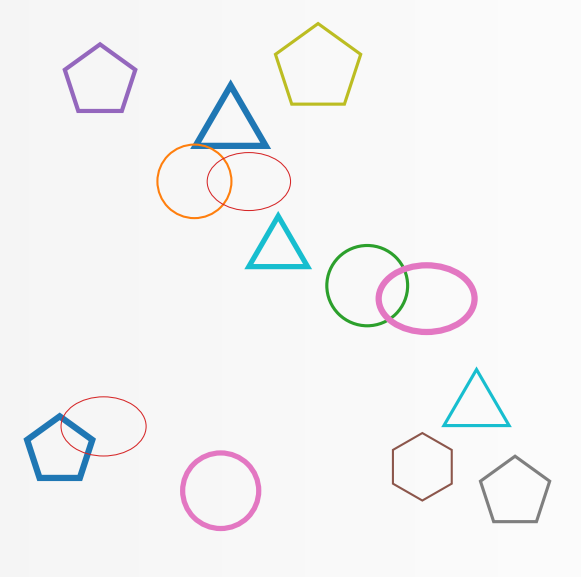[{"shape": "pentagon", "thickness": 3, "radius": 0.29, "center": [0.103, 0.219]}, {"shape": "triangle", "thickness": 3, "radius": 0.35, "center": [0.397, 0.781]}, {"shape": "circle", "thickness": 1, "radius": 0.32, "center": [0.334, 0.685]}, {"shape": "circle", "thickness": 1.5, "radius": 0.35, "center": [0.632, 0.505]}, {"shape": "oval", "thickness": 0.5, "radius": 0.36, "center": [0.428, 0.685]}, {"shape": "oval", "thickness": 0.5, "radius": 0.37, "center": [0.178, 0.261]}, {"shape": "pentagon", "thickness": 2, "radius": 0.32, "center": [0.172, 0.859]}, {"shape": "hexagon", "thickness": 1, "radius": 0.29, "center": [0.727, 0.191]}, {"shape": "oval", "thickness": 3, "radius": 0.41, "center": [0.734, 0.482]}, {"shape": "circle", "thickness": 2.5, "radius": 0.33, "center": [0.38, 0.149]}, {"shape": "pentagon", "thickness": 1.5, "radius": 0.31, "center": [0.886, 0.147]}, {"shape": "pentagon", "thickness": 1.5, "radius": 0.39, "center": [0.547, 0.881]}, {"shape": "triangle", "thickness": 2.5, "radius": 0.29, "center": [0.479, 0.567]}, {"shape": "triangle", "thickness": 1.5, "radius": 0.32, "center": [0.82, 0.295]}]